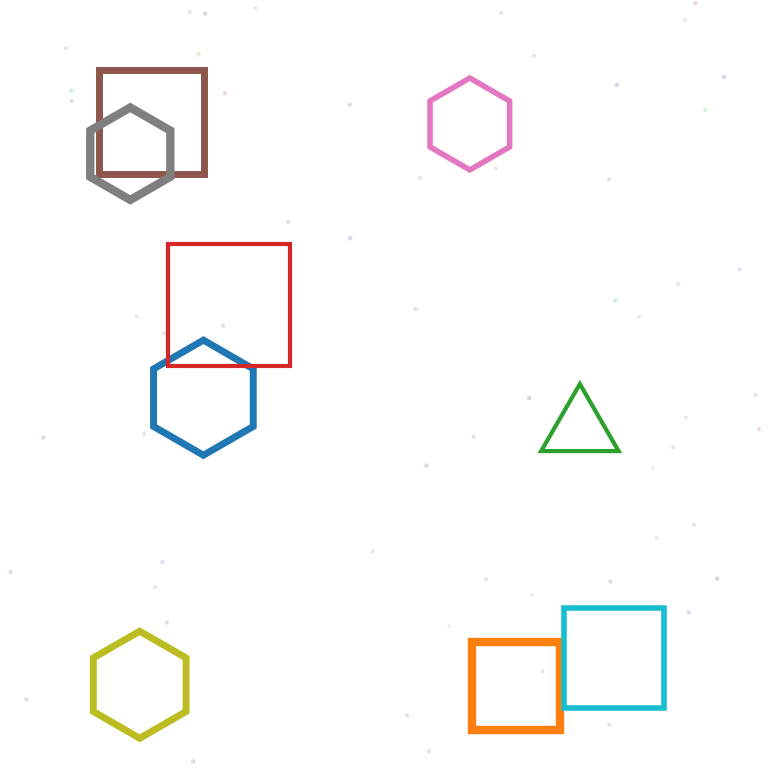[{"shape": "hexagon", "thickness": 2.5, "radius": 0.37, "center": [0.264, 0.484]}, {"shape": "square", "thickness": 3, "radius": 0.29, "center": [0.67, 0.109]}, {"shape": "triangle", "thickness": 1.5, "radius": 0.29, "center": [0.753, 0.443]}, {"shape": "square", "thickness": 1.5, "radius": 0.4, "center": [0.298, 0.604]}, {"shape": "square", "thickness": 2.5, "radius": 0.34, "center": [0.197, 0.842]}, {"shape": "hexagon", "thickness": 2, "radius": 0.3, "center": [0.61, 0.839]}, {"shape": "hexagon", "thickness": 3, "radius": 0.3, "center": [0.169, 0.8]}, {"shape": "hexagon", "thickness": 2.5, "radius": 0.35, "center": [0.181, 0.111]}, {"shape": "square", "thickness": 2, "radius": 0.32, "center": [0.798, 0.145]}]